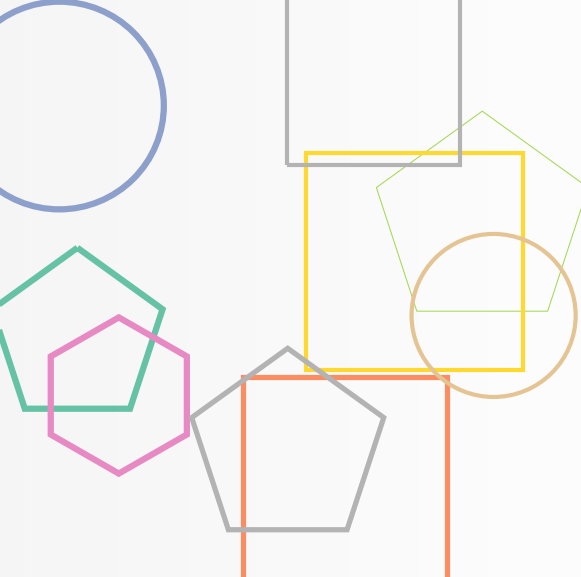[{"shape": "pentagon", "thickness": 3, "radius": 0.77, "center": [0.133, 0.416]}, {"shape": "square", "thickness": 2.5, "radius": 0.88, "center": [0.593, 0.171]}, {"shape": "circle", "thickness": 3, "radius": 0.9, "center": [0.102, 0.816]}, {"shape": "hexagon", "thickness": 3, "radius": 0.68, "center": [0.204, 0.314]}, {"shape": "pentagon", "thickness": 0.5, "radius": 0.96, "center": [0.83, 0.615]}, {"shape": "square", "thickness": 2, "radius": 0.94, "center": [0.713, 0.546]}, {"shape": "circle", "thickness": 2, "radius": 0.71, "center": [0.849, 0.453]}, {"shape": "square", "thickness": 2, "radius": 0.74, "center": [0.642, 0.861]}, {"shape": "pentagon", "thickness": 2.5, "radius": 0.87, "center": [0.495, 0.222]}]